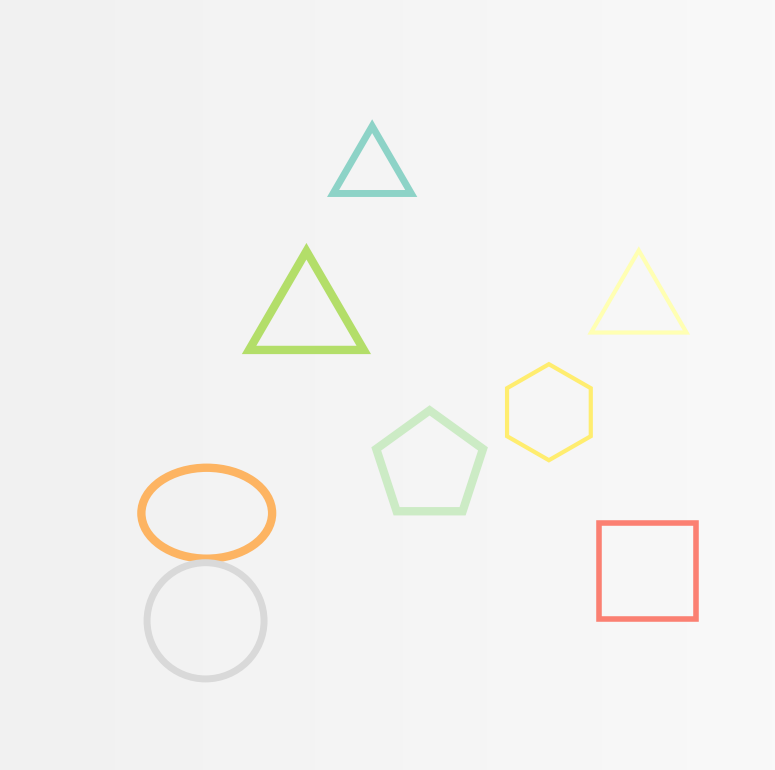[{"shape": "triangle", "thickness": 2.5, "radius": 0.29, "center": [0.48, 0.778]}, {"shape": "triangle", "thickness": 1.5, "radius": 0.36, "center": [0.824, 0.604]}, {"shape": "square", "thickness": 2, "radius": 0.31, "center": [0.835, 0.258]}, {"shape": "oval", "thickness": 3, "radius": 0.42, "center": [0.267, 0.333]}, {"shape": "triangle", "thickness": 3, "radius": 0.43, "center": [0.395, 0.588]}, {"shape": "circle", "thickness": 2.5, "radius": 0.38, "center": [0.265, 0.194]}, {"shape": "pentagon", "thickness": 3, "radius": 0.36, "center": [0.554, 0.395]}, {"shape": "hexagon", "thickness": 1.5, "radius": 0.31, "center": [0.708, 0.465]}]